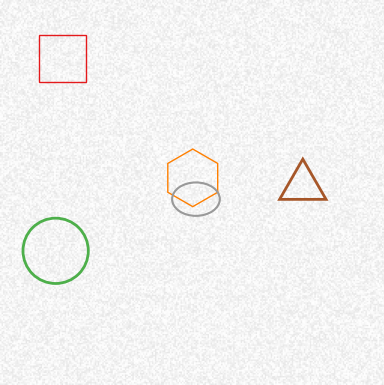[{"shape": "square", "thickness": 1, "radius": 0.3, "center": [0.163, 0.847]}, {"shape": "circle", "thickness": 2, "radius": 0.42, "center": [0.145, 0.348]}, {"shape": "hexagon", "thickness": 1, "radius": 0.37, "center": [0.501, 0.538]}, {"shape": "triangle", "thickness": 2, "radius": 0.35, "center": [0.787, 0.517]}, {"shape": "oval", "thickness": 1.5, "radius": 0.31, "center": [0.509, 0.483]}]